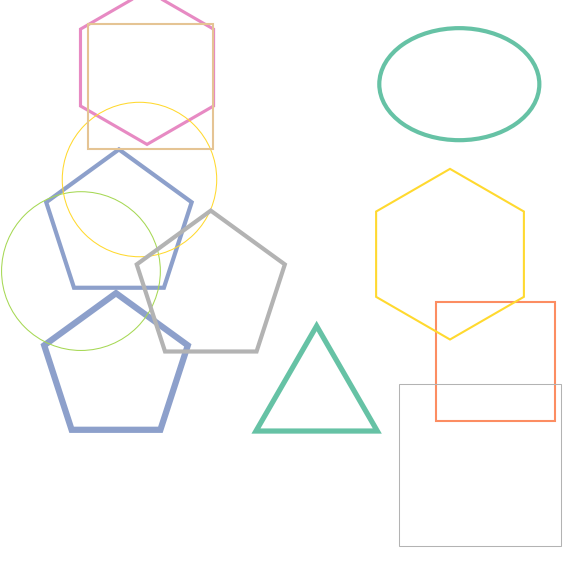[{"shape": "triangle", "thickness": 2.5, "radius": 0.61, "center": [0.548, 0.313]}, {"shape": "oval", "thickness": 2, "radius": 0.69, "center": [0.795, 0.853]}, {"shape": "square", "thickness": 1, "radius": 0.51, "center": [0.858, 0.373]}, {"shape": "pentagon", "thickness": 3, "radius": 0.65, "center": [0.201, 0.361]}, {"shape": "pentagon", "thickness": 2, "radius": 0.66, "center": [0.206, 0.608]}, {"shape": "hexagon", "thickness": 1.5, "radius": 0.67, "center": [0.255, 0.882]}, {"shape": "circle", "thickness": 0.5, "radius": 0.69, "center": [0.14, 0.53]}, {"shape": "hexagon", "thickness": 1, "radius": 0.74, "center": [0.779, 0.559]}, {"shape": "circle", "thickness": 0.5, "radius": 0.67, "center": [0.242, 0.688]}, {"shape": "square", "thickness": 1, "radius": 0.54, "center": [0.261, 0.85]}, {"shape": "square", "thickness": 0.5, "radius": 0.7, "center": [0.831, 0.194]}, {"shape": "pentagon", "thickness": 2, "radius": 0.67, "center": [0.365, 0.5]}]